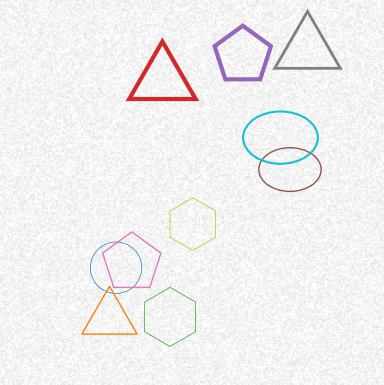[{"shape": "circle", "thickness": 0.5, "radius": 0.33, "center": [0.301, 0.305]}, {"shape": "triangle", "thickness": 1, "radius": 0.41, "center": [0.284, 0.174]}, {"shape": "hexagon", "thickness": 0.5, "radius": 0.38, "center": [0.442, 0.177]}, {"shape": "triangle", "thickness": 3, "radius": 0.5, "center": [0.422, 0.793]}, {"shape": "pentagon", "thickness": 3, "radius": 0.38, "center": [0.631, 0.856]}, {"shape": "oval", "thickness": 1, "radius": 0.41, "center": [0.753, 0.56]}, {"shape": "pentagon", "thickness": 1, "radius": 0.4, "center": [0.342, 0.318]}, {"shape": "triangle", "thickness": 2, "radius": 0.49, "center": [0.799, 0.872]}, {"shape": "hexagon", "thickness": 0.5, "radius": 0.34, "center": [0.501, 0.418]}, {"shape": "oval", "thickness": 1.5, "radius": 0.49, "center": [0.728, 0.643]}]